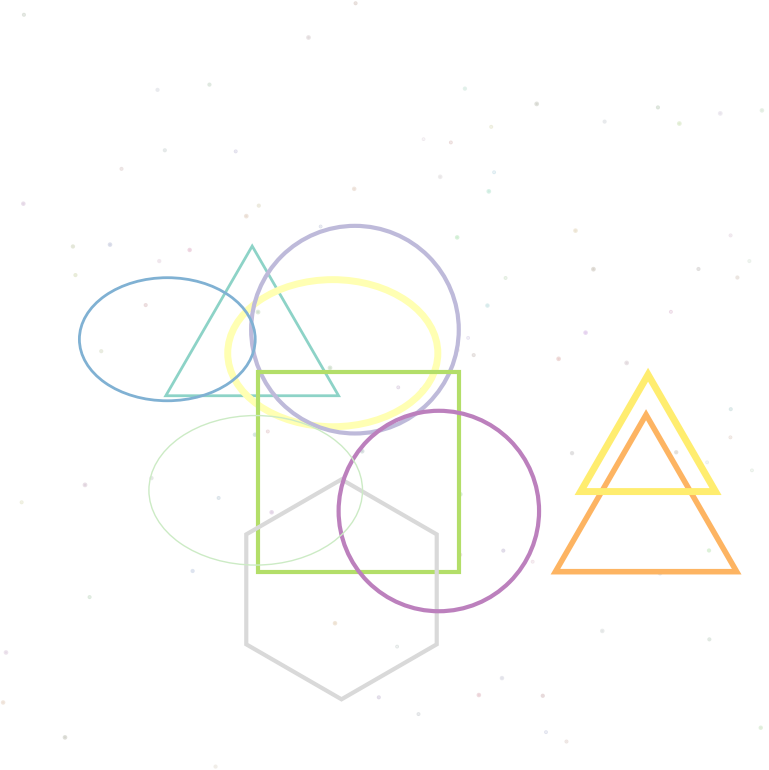[{"shape": "triangle", "thickness": 1, "radius": 0.65, "center": [0.328, 0.551]}, {"shape": "oval", "thickness": 2.5, "radius": 0.68, "center": [0.432, 0.541]}, {"shape": "circle", "thickness": 1.5, "radius": 0.67, "center": [0.461, 0.572]}, {"shape": "oval", "thickness": 1, "radius": 0.57, "center": [0.217, 0.559]}, {"shape": "triangle", "thickness": 2, "radius": 0.68, "center": [0.839, 0.326]}, {"shape": "square", "thickness": 1.5, "radius": 0.65, "center": [0.466, 0.387]}, {"shape": "hexagon", "thickness": 1.5, "radius": 0.71, "center": [0.444, 0.235]}, {"shape": "circle", "thickness": 1.5, "radius": 0.65, "center": [0.57, 0.336]}, {"shape": "oval", "thickness": 0.5, "radius": 0.69, "center": [0.332, 0.363]}, {"shape": "triangle", "thickness": 2.5, "radius": 0.51, "center": [0.842, 0.412]}]